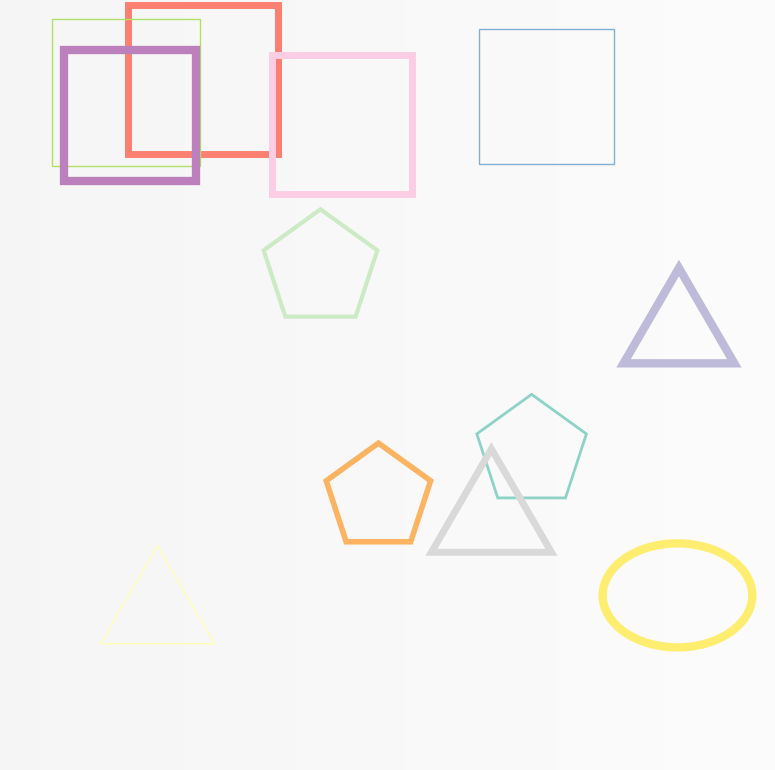[{"shape": "pentagon", "thickness": 1, "radius": 0.37, "center": [0.686, 0.414]}, {"shape": "triangle", "thickness": 0.5, "radius": 0.42, "center": [0.203, 0.206]}, {"shape": "triangle", "thickness": 3, "radius": 0.41, "center": [0.876, 0.569]}, {"shape": "square", "thickness": 2.5, "radius": 0.49, "center": [0.262, 0.897]}, {"shape": "square", "thickness": 0.5, "radius": 0.44, "center": [0.705, 0.875]}, {"shape": "pentagon", "thickness": 2, "radius": 0.35, "center": [0.488, 0.354]}, {"shape": "square", "thickness": 0.5, "radius": 0.48, "center": [0.162, 0.88]}, {"shape": "square", "thickness": 2.5, "radius": 0.45, "center": [0.441, 0.838]}, {"shape": "triangle", "thickness": 2.5, "radius": 0.45, "center": [0.634, 0.327]}, {"shape": "square", "thickness": 3, "radius": 0.43, "center": [0.168, 0.849]}, {"shape": "pentagon", "thickness": 1.5, "radius": 0.39, "center": [0.414, 0.651]}, {"shape": "oval", "thickness": 3, "radius": 0.48, "center": [0.874, 0.227]}]